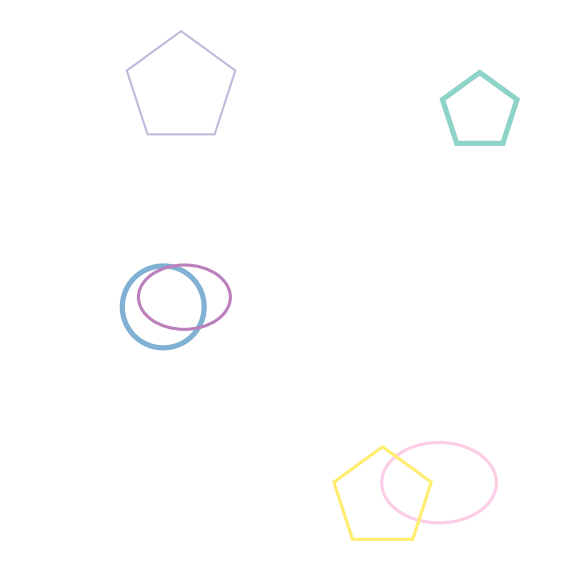[{"shape": "pentagon", "thickness": 2.5, "radius": 0.34, "center": [0.831, 0.806]}, {"shape": "pentagon", "thickness": 1, "radius": 0.49, "center": [0.314, 0.846]}, {"shape": "circle", "thickness": 2.5, "radius": 0.35, "center": [0.283, 0.468]}, {"shape": "oval", "thickness": 1.5, "radius": 0.5, "center": [0.76, 0.163]}, {"shape": "oval", "thickness": 1.5, "radius": 0.4, "center": [0.319, 0.485]}, {"shape": "pentagon", "thickness": 1.5, "radius": 0.44, "center": [0.663, 0.137]}]